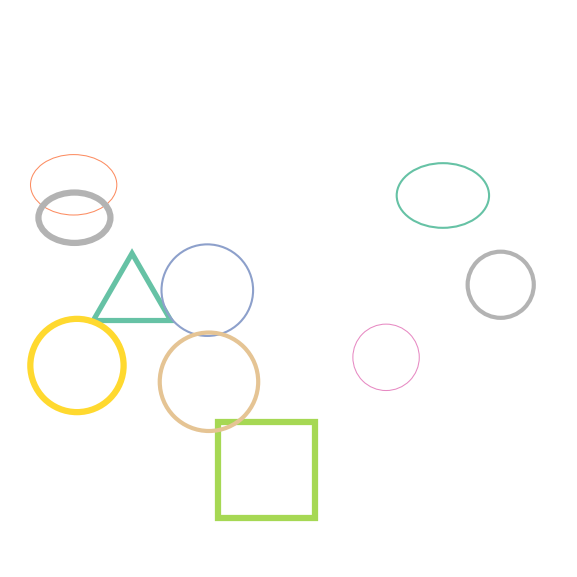[{"shape": "oval", "thickness": 1, "radius": 0.4, "center": [0.767, 0.661]}, {"shape": "triangle", "thickness": 2.5, "radius": 0.39, "center": [0.229, 0.483]}, {"shape": "oval", "thickness": 0.5, "radius": 0.37, "center": [0.128, 0.679]}, {"shape": "circle", "thickness": 1, "radius": 0.4, "center": [0.359, 0.497]}, {"shape": "circle", "thickness": 0.5, "radius": 0.29, "center": [0.669, 0.38]}, {"shape": "square", "thickness": 3, "radius": 0.42, "center": [0.462, 0.185]}, {"shape": "circle", "thickness": 3, "radius": 0.4, "center": [0.133, 0.366]}, {"shape": "circle", "thickness": 2, "radius": 0.43, "center": [0.362, 0.338]}, {"shape": "oval", "thickness": 3, "radius": 0.31, "center": [0.129, 0.622]}, {"shape": "circle", "thickness": 2, "radius": 0.29, "center": [0.867, 0.506]}]